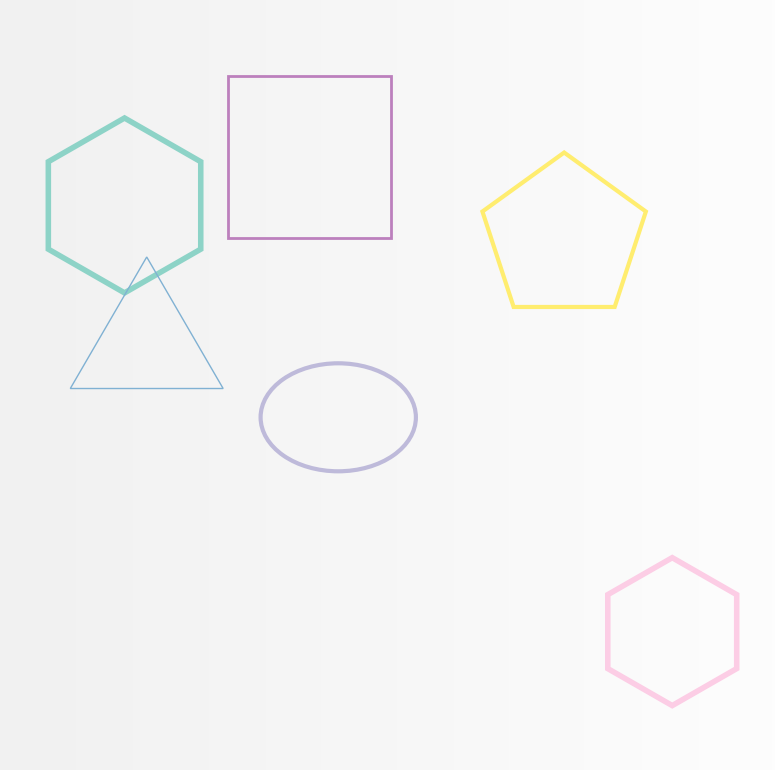[{"shape": "hexagon", "thickness": 2, "radius": 0.57, "center": [0.161, 0.733]}, {"shape": "oval", "thickness": 1.5, "radius": 0.5, "center": [0.436, 0.458]}, {"shape": "triangle", "thickness": 0.5, "radius": 0.57, "center": [0.189, 0.552]}, {"shape": "hexagon", "thickness": 2, "radius": 0.48, "center": [0.867, 0.18]}, {"shape": "square", "thickness": 1, "radius": 0.53, "center": [0.399, 0.796]}, {"shape": "pentagon", "thickness": 1.5, "radius": 0.55, "center": [0.728, 0.691]}]